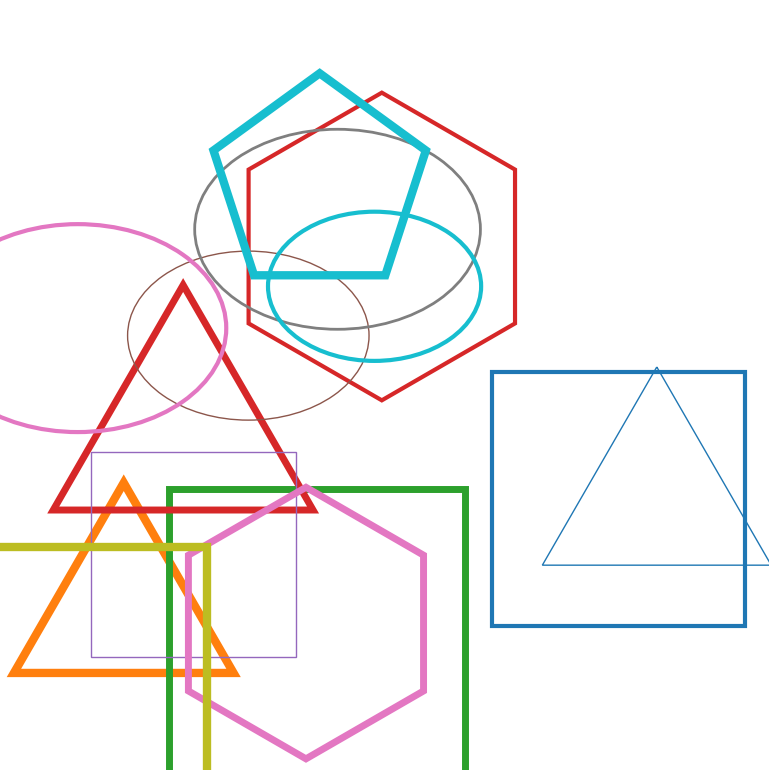[{"shape": "square", "thickness": 1.5, "radius": 0.82, "center": [0.803, 0.352]}, {"shape": "triangle", "thickness": 0.5, "radius": 0.86, "center": [0.853, 0.352]}, {"shape": "triangle", "thickness": 3, "radius": 0.82, "center": [0.161, 0.208]}, {"shape": "square", "thickness": 2.5, "radius": 0.96, "center": [0.411, 0.173]}, {"shape": "hexagon", "thickness": 1.5, "radius": 1.0, "center": [0.496, 0.68]}, {"shape": "triangle", "thickness": 2.5, "radius": 0.97, "center": [0.238, 0.435]}, {"shape": "square", "thickness": 0.5, "radius": 0.67, "center": [0.251, 0.28]}, {"shape": "oval", "thickness": 0.5, "radius": 0.78, "center": [0.322, 0.564]}, {"shape": "oval", "thickness": 1.5, "radius": 0.96, "center": [0.101, 0.574]}, {"shape": "hexagon", "thickness": 2.5, "radius": 0.88, "center": [0.397, 0.191]}, {"shape": "oval", "thickness": 1, "radius": 0.93, "center": [0.438, 0.702]}, {"shape": "square", "thickness": 3, "radius": 0.8, "center": [0.109, 0.13]}, {"shape": "pentagon", "thickness": 3, "radius": 0.73, "center": [0.415, 0.76]}, {"shape": "oval", "thickness": 1.5, "radius": 0.69, "center": [0.486, 0.628]}]